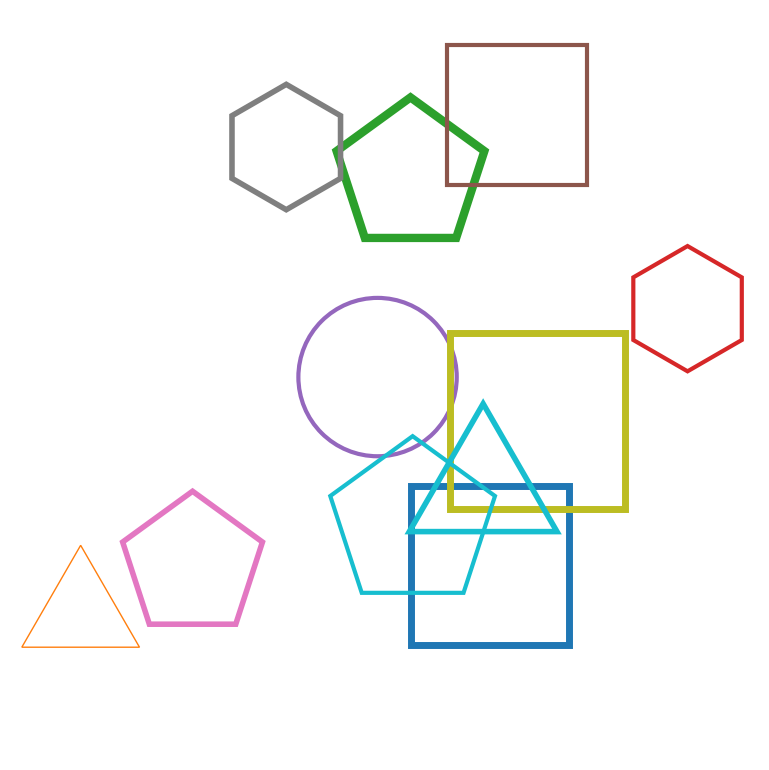[{"shape": "square", "thickness": 2.5, "radius": 0.51, "center": [0.636, 0.266]}, {"shape": "triangle", "thickness": 0.5, "radius": 0.44, "center": [0.105, 0.204]}, {"shape": "pentagon", "thickness": 3, "radius": 0.5, "center": [0.533, 0.773]}, {"shape": "hexagon", "thickness": 1.5, "radius": 0.41, "center": [0.893, 0.599]}, {"shape": "circle", "thickness": 1.5, "radius": 0.51, "center": [0.49, 0.51]}, {"shape": "square", "thickness": 1.5, "radius": 0.46, "center": [0.671, 0.85]}, {"shape": "pentagon", "thickness": 2, "radius": 0.48, "center": [0.25, 0.267]}, {"shape": "hexagon", "thickness": 2, "radius": 0.41, "center": [0.372, 0.809]}, {"shape": "square", "thickness": 2.5, "radius": 0.57, "center": [0.698, 0.453]}, {"shape": "triangle", "thickness": 2, "radius": 0.55, "center": [0.627, 0.365]}, {"shape": "pentagon", "thickness": 1.5, "radius": 0.56, "center": [0.536, 0.321]}]